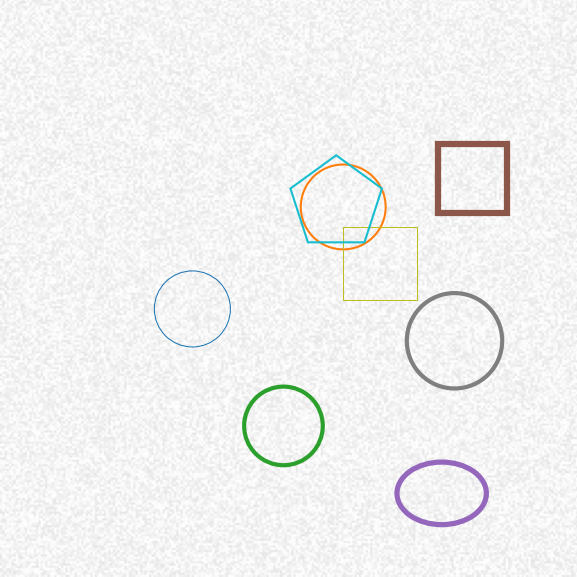[{"shape": "circle", "thickness": 0.5, "radius": 0.33, "center": [0.333, 0.464]}, {"shape": "circle", "thickness": 1, "radius": 0.37, "center": [0.594, 0.641]}, {"shape": "circle", "thickness": 2, "radius": 0.34, "center": [0.491, 0.262]}, {"shape": "oval", "thickness": 2.5, "radius": 0.39, "center": [0.765, 0.145]}, {"shape": "square", "thickness": 3, "radius": 0.3, "center": [0.818, 0.69]}, {"shape": "circle", "thickness": 2, "radius": 0.41, "center": [0.787, 0.409]}, {"shape": "square", "thickness": 0.5, "radius": 0.32, "center": [0.657, 0.543]}, {"shape": "pentagon", "thickness": 1, "radius": 0.42, "center": [0.582, 0.647]}]